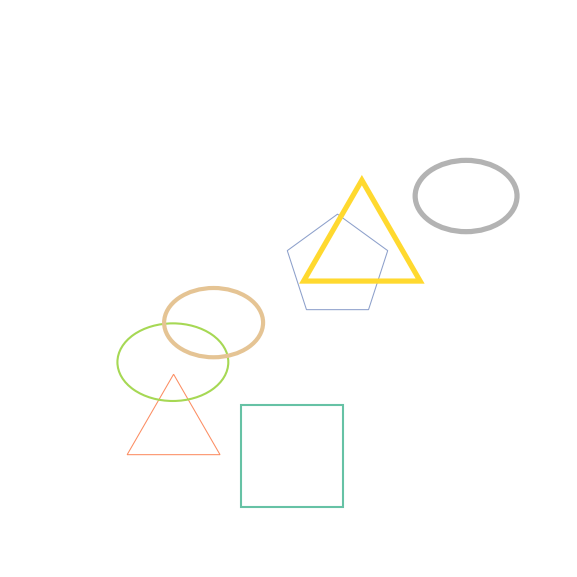[{"shape": "square", "thickness": 1, "radius": 0.44, "center": [0.506, 0.21]}, {"shape": "triangle", "thickness": 0.5, "radius": 0.46, "center": [0.301, 0.258]}, {"shape": "pentagon", "thickness": 0.5, "radius": 0.46, "center": [0.584, 0.537]}, {"shape": "oval", "thickness": 1, "radius": 0.48, "center": [0.299, 0.372]}, {"shape": "triangle", "thickness": 2.5, "radius": 0.58, "center": [0.627, 0.571]}, {"shape": "oval", "thickness": 2, "radius": 0.43, "center": [0.37, 0.44]}, {"shape": "oval", "thickness": 2.5, "radius": 0.44, "center": [0.807, 0.66]}]